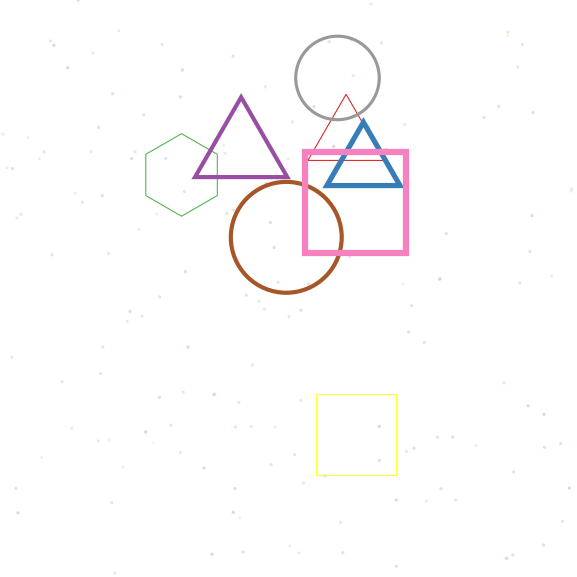[{"shape": "triangle", "thickness": 0.5, "radius": 0.38, "center": [0.599, 0.76]}, {"shape": "triangle", "thickness": 2.5, "radius": 0.37, "center": [0.629, 0.714]}, {"shape": "hexagon", "thickness": 0.5, "radius": 0.36, "center": [0.314, 0.696]}, {"shape": "triangle", "thickness": 2, "radius": 0.46, "center": [0.418, 0.739]}, {"shape": "square", "thickness": 0.5, "radius": 0.35, "center": [0.617, 0.247]}, {"shape": "circle", "thickness": 2, "radius": 0.48, "center": [0.496, 0.588]}, {"shape": "square", "thickness": 3, "radius": 0.44, "center": [0.616, 0.649]}, {"shape": "circle", "thickness": 1.5, "radius": 0.36, "center": [0.584, 0.864]}]